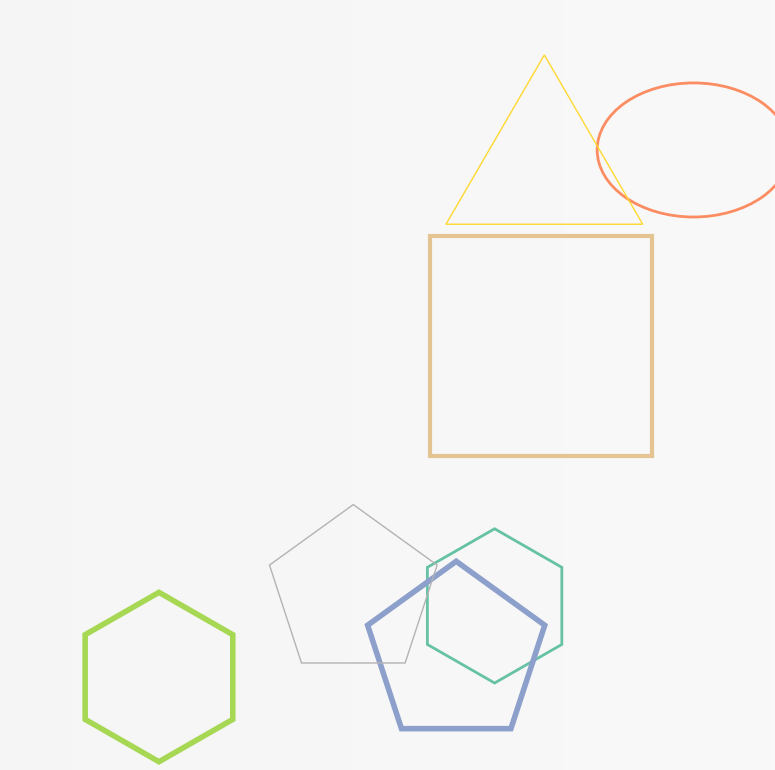[{"shape": "hexagon", "thickness": 1, "radius": 0.5, "center": [0.638, 0.213]}, {"shape": "oval", "thickness": 1, "radius": 0.62, "center": [0.895, 0.805]}, {"shape": "pentagon", "thickness": 2, "radius": 0.6, "center": [0.589, 0.151]}, {"shape": "hexagon", "thickness": 2, "radius": 0.55, "center": [0.205, 0.121]}, {"shape": "triangle", "thickness": 0.5, "radius": 0.73, "center": [0.702, 0.782]}, {"shape": "square", "thickness": 1.5, "radius": 0.71, "center": [0.698, 0.551]}, {"shape": "pentagon", "thickness": 0.5, "radius": 0.57, "center": [0.456, 0.231]}]